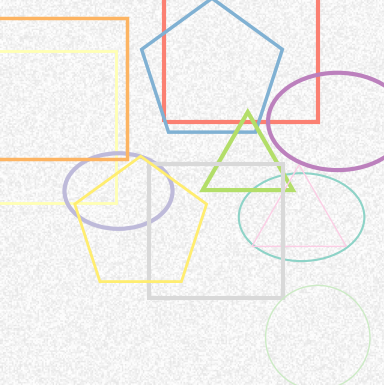[{"shape": "oval", "thickness": 1.5, "radius": 0.82, "center": [0.783, 0.436]}, {"shape": "square", "thickness": 2, "radius": 0.99, "center": [0.104, 0.67]}, {"shape": "oval", "thickness": 3, "radius": 0.7, "center": [0.308, 0.504]}, {"shape": "square", "thickness": 3, "radius": 1.0, "center": [0.625, 0.884]}, {"shape": "pentagon", "thickness": 2.5, "radius": 0.96, "center": [0.551, 0.812]}, {"shape": "square", "thickness": 2.5, "radius": 0.91, "center": [0.147, 0.77]}, {"shape": "triangle", "thickness": 3, "radius": 0.68, "center": [0.644, 0.574]}, {"shape": "triangle", "thickness": 1, "radius": 0.71, "center": [0.777, 0.431]}, {"shape": "square", "thickness": 3, "radius": 0.87, "center": [0.562, 0.4]}, {"shape": "oval", "thickness": 3, "radius": 0.9, "center": [0.877, 0.685]}, {"shape": "circle", "thickness": 1, "radius": 0.68, "center": [0.825, 0.123]}, {"shape": "pentagon", "thickness": 2, "radius": 0.9, "center": [0.365, 0.414]}]